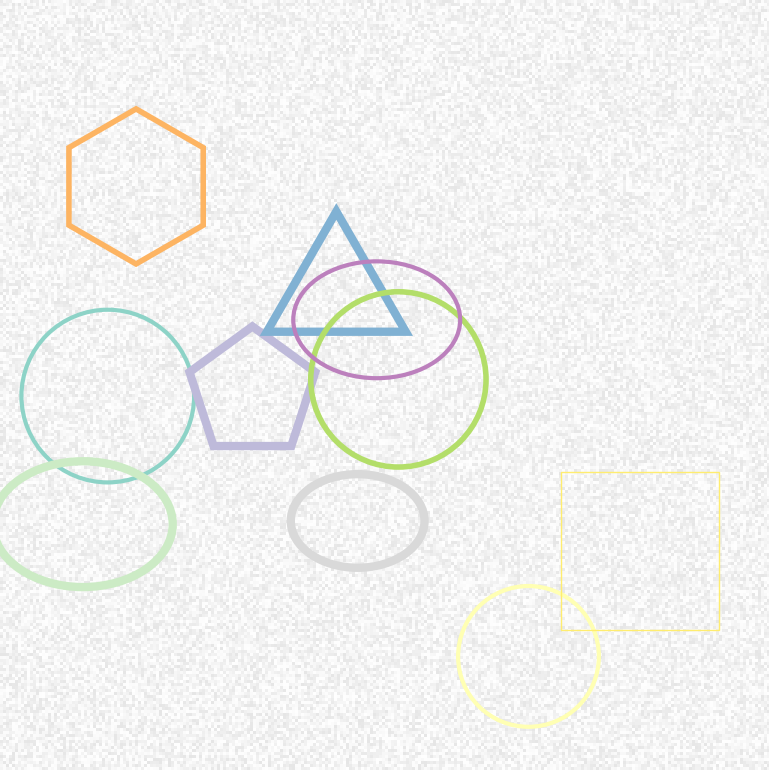[{"shape": "circle", "thickness": 1.5, "radius": 0.56, "center": [0.14, 0.486]}, {"shape": "circle", "thickness": 1.5, "radius": 0.46, "center": [0.686, 0.148]}, {"shape": "pentagon", "thickness": 3, "radius": 0.43, "center": [0.328, 0.49]}, {"shape": "triangle", "thickness": 3, "radius": 0.52, "center": [0.437, 0.621]}, {"shape": "hexagon", "thickness": 2, "radius": 0.5, "center": [0.177, 0.758]}, {"shape": "circle", "thickness": 2, "radius": 0.57, "center": [0.517, 0.507]}, {"shape": "oval", "thickness": 3, "radius": 0.43, "center": [0.464, 0.323]}, {"shape": "oval", "thickness": 1.5, "radius": 0.54, "center": [0.489, 0.585]}, {"shape": "oval", "thickness": 3, "radius": 0.58, "center": [0.108, 0.319]}, {"shape": "square", "thickness": 0.5, "radius": 0.52, "center": [0.831, 0.285]}]